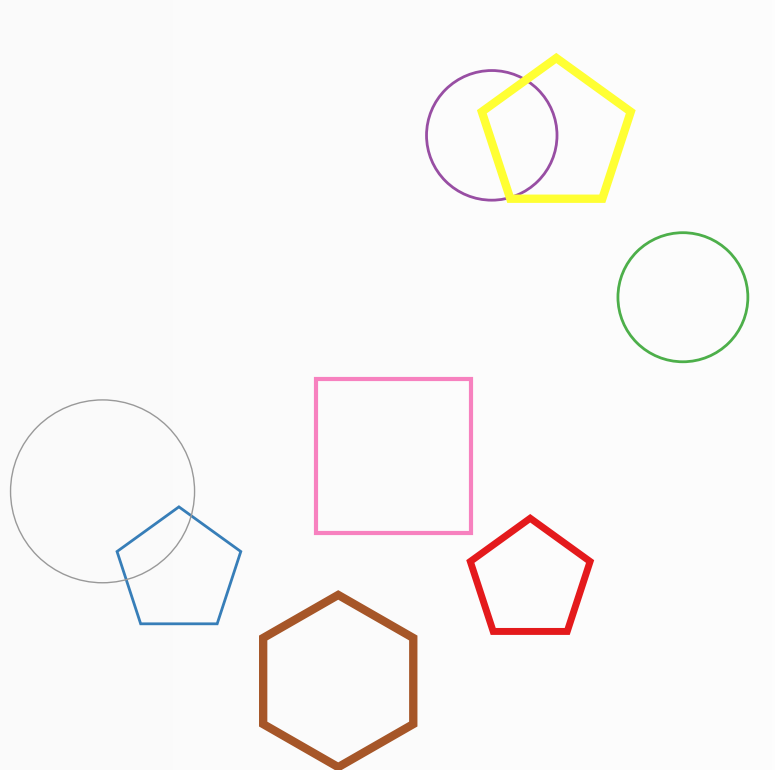[{"shape": "pentagon", "thickness": 2.5, "radius": 0.41, "center": [0.684, 0.246]}, {"shape": "pentagon", "thickness": 1, "radius": 0.42, "center": [0.231, 0.258]}, {"shape": "circle", "thickness": 1, "radius": 0.42, "center": [0.881, 0.614]}, {"shape": "circle", "thickness": 1, "radius": 0.42, "center": [0.635, 0.824]}, {"shape": "pentagon", "thickness": 3, "radius": 0.51, "center": [0.718, 0.824]}, {"shape": "hexagon", "thickness": 3, "radius": 0.56, "center": [0.436, 0.116]}, {"shape": "square", "thickness": 1.5, "radius": 0.5, "center": [0.508, 0.407]}, {"shape": "circle", "thickness": 0.5, "radius": 0.59, "center": [0.132, 0.362]}]